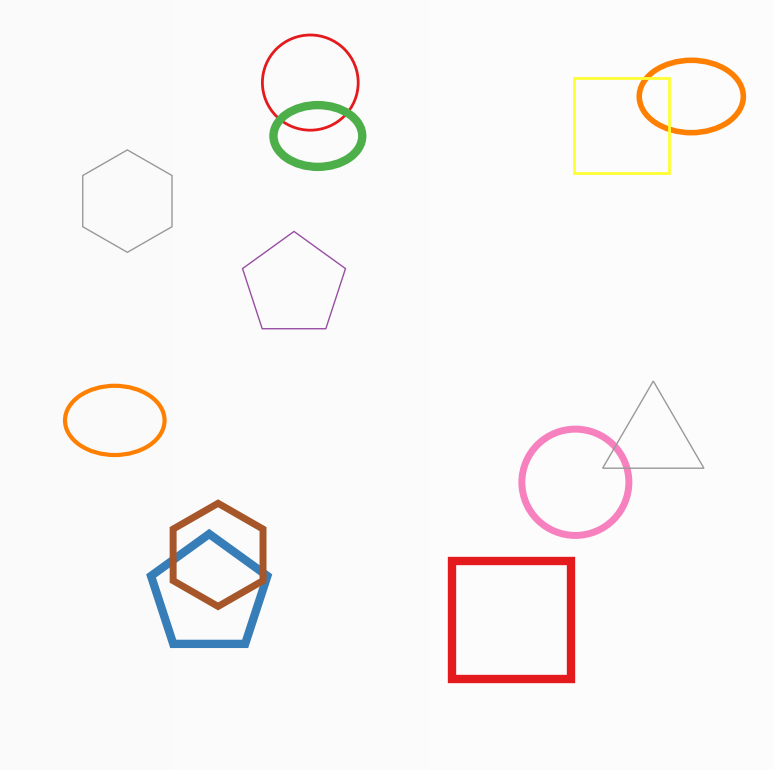[{"shape": "square", "thickness": 3, "radius": 0.38, "center": [0.66, 0.194]}, {"shape": "circle", "thickness": 1, "radius": 0.31, "center": [0.4, 0.893]}, {"shape": "pentagon", "thickness": 3, "radius": 0.39, "center": [0.27, 0.228]}, {"shape": "oval", "thickness": 3, "radius": 0.29, "center": [0.41, 0.823]}, {"shape": "pentagon", "thickness": 0.5, "radius": 0.35, "center": [0.379, 0.63]}, {"shape": "oval", "thickness": 1.5, "radius": 0.32, "center": [0.148, 0.454]}, {"shape": "oval", "thickness": 2, "radius": 0.34, "center": [0.892, 0.875]}, {"shape": "square", "thickness": 1, "radius": 0.31, "center": [0.802, 0.837]}, {"shape": "hexagon", "thickness": 2.5, "radius": 0.33, "center": [0.281, 0.279]}, {"shape": "circle", "thickness": 2.5, "radius": 0.35, "center": [0.742, 0.374]}, {"shape": "hexagon", "thickness": 0.5, "radius": 0.33, "center": [0.164, 0.739]}, {"shape": "triangle", "thickness": 0.5, "radius": 0.38, "center": [0.843, 0.43]}]